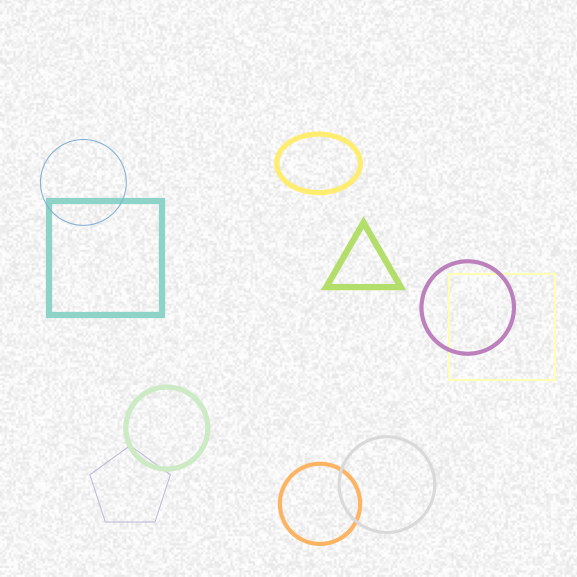[{"shape": "square", "thickness": 3, "radius": 0.49, "center": [0.183, 0.552]}, {"shape": "square", "thickness": 1, "radius": 0.46, "center": [0.87, 0.433]}, {"shape": "pentagon", "thickness": 0.5, "radius": 0.37, "center": [0.225, 0.154]}, {"shape": "circle", "thickness": 0.5, "radius": 0.37, "center": [0.144, 0.683]}, {"shape": "circle", "thickness": 2, "radius": 0.35, "center": [0.554, 0.127]}, {"shape": "triangle", "thickness": 3, "radius": 0.37, "center": [0.629, 0.539]}, {"shape": "circle", "thickness": 1.5, "radius": 0.41, "center": [0.67, 0.16]}, {"shape": "circle", "thickness": 2, "radius": 0.4, "center": [0.81, 0.467]}, {"shape": "circle", "thickness": 2.5, "radius": 0.35, "center": [0.289, 0.258]}, {"shape": "oval", "thickness": 2.5, "radius": 0.36, "center": [0.552, 0.716]}]